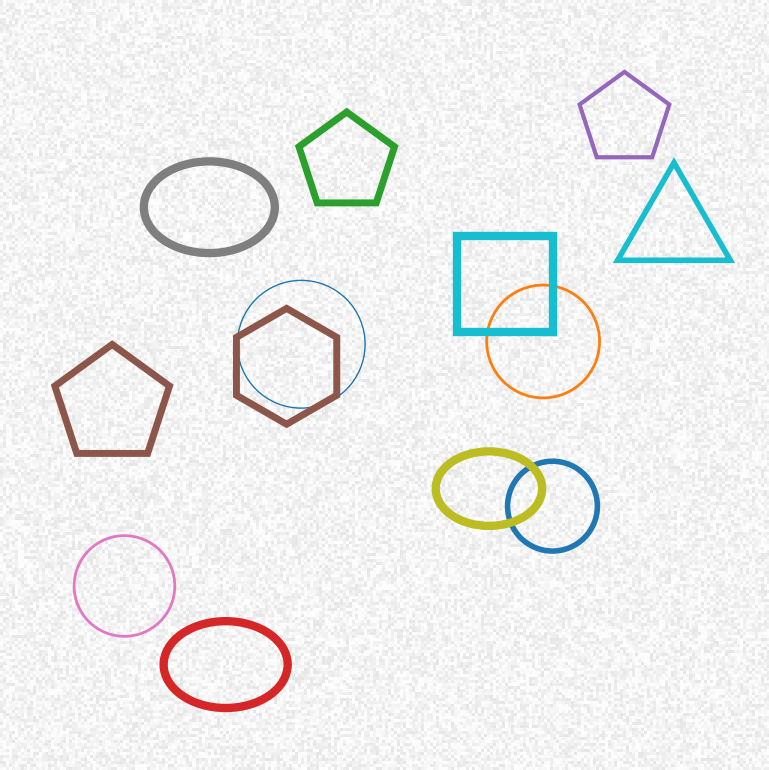[{"shape": "circle", "thickness": 2, "radius": 0.29, "center": [0.718, 0.343]}, {"shape": "circle", "thickness": 0.5, "radius": 0.41, "center": [0.391, 0.553]}, {"shape": "circle", "thickness": 1, "radius": 0.37, "center": [0.705, 0.557]}, {"shape": "pentagon", "thickness": 2.5, "radius": 0.33, "center": [0.45, 0.789]}, {"shape": "oval", "thickness": 3, "radius": 0.4, "center": [0.293, 0.137]}, {"shape": "pentagon", "thickness": 1.5, "radius": 0.31, "center": [0.811, 0.845]}, {"shape": "pentagon", "thickness": 2.5, "radius": 0.39, "center": [0.146, 0.474]}, {"shape": "hexagon", "thickness": 2.5, "radius": 0.38, "center": [0.372, 0.524]}, {"shape": "circle", "thickness": 1, "radius": 0.33, "center": [0.162, 0.239]}, {"shape": "oval", "thickness": 3, "radius": 0.43, "center": [0.272, 0.731]}, {"shape": "oval", "thickness": 3, "radius": 0.35, "center": [0.635, 0.365]}, {"shape": "square", "thickness": 3, "radius": 0.31, "center": [0.656, 0.631]}, {"shape": "triangle", "thickness": 2, "radius": 0.42, "center": [0.875, 0.704]}]